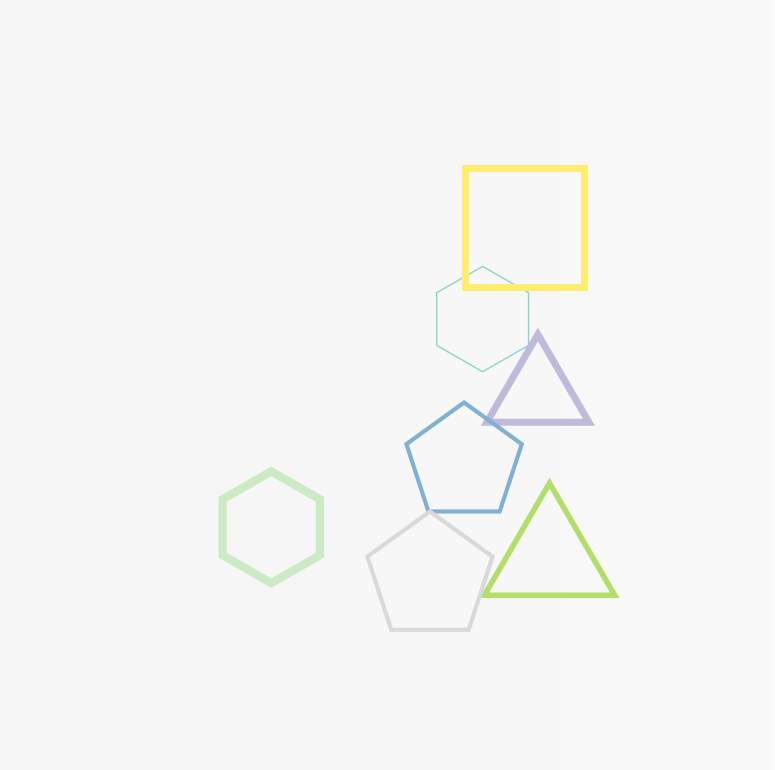[{"shape": "hexagon", "thickness": 0.5, "radius": 0.34, "center": [0.623, 0.586]}, {"shape": "triangle", "thickness": 2.5, "radius": 0.38, "center": [0.694, 0.49]}, {"shape": "pentagon", "thickness": 1.5, "radius": 0.39, "center": [0.599, 0.399]}, {"shape": "triangle", "thickness": 2, "radius": 0.49, "center": [0.709, 0.275]}, {"shape": "pentagon", "thickness": 1.5, "radius": 0.42, "center": [0.555, 0.251]}, {"shape": "hexagon", "thickness": 3, "radius": 0.36, "center": [0.35, 0.315]}, {"shape": "square", "thickness": 2.5, "radius": 0.39, "center": [0.677, 0.705]}]